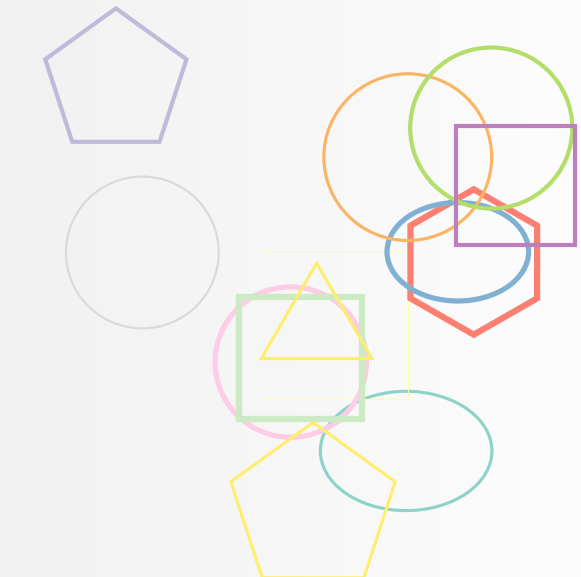[{"shape": "oval", "thickness": 1.5, "radius": 0.74, "center": [0.699, 0.218]}, {"shape": "square", "thickness": 0.5, "radius": 0.64, "center": [0.574, 0.437]}, {"shape": "pentagon", "thickness": 2, "radius": 0.64, "center": [0.199, 0.857]}, {"shape": "hexagon", "thickness": 3, "radius": 0.63, "center": [0.815, 0.545]}, {"shape": "oval", "thickness": 2.5, "radius": 0.61, "center": [0.788, 0.563]}, {"shape": "circle", "thickness": 1.5, "radius": 0.72, "center": [0.702, 0.727]}, {"shape": "circle", "thickness": 2, "radius": 0.7, "center": [0.845, 0.777]}, {"shape": "circle", "thickness": 2.5, "radius": 0.65, "center": [0.5, 0.372]}, {"shape": "circle", "thickness": 1, "radius": 0.66, "center": [0.245, 0.562]}, {"shape": "square", "thickness": 2, "radius": 0.51, "center": [0.887, 0.678]}, {"shape": "square", "thickness": 3, "radius": 0.53, "center": [0.517, 0.379]}, {"shape": "triangle", "thickness": 1.5, "radius": 0.55, "center": [0.545, 0.433]}, {"shape": "pentagon", "thickness": 1.5, "radius": 0.74, "center": [0.539, 0.119]}]